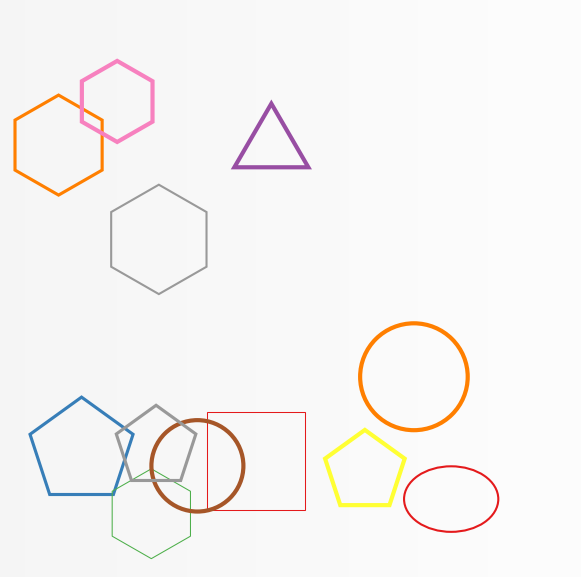[{"shape": "oval", "thickness": 1, "radius": 0.41, "center": [0.776, 0.135]}, {"shape": "square", "thickness": 0.5, "radius": 0.42, "center": [0.441, 0.201]}, {"shape": "pentagon", "thickness": 1.5, "radius": 0.47, "center": [0.14, 0.218]}, {"shape": "hexagon", "thickness": 0.5, "radius": 0.39, "center": [0.26, 0.11]}, {"shape": "triangle", "thickness": 2, "radius": 0.37, "center": [0.467, 0.746]}, {"shape": "hexagon", "thickness": 1.5, "radius": 0.43, "center": [0.101, 0.748]}, {"shape": "circle", "thickness": 2, "radius": 0.46, "center": [0.712, 0.347]}, {"shape": "pentagon", "thickness": 2, "radius": 0.36, "center": [0.628, 0.183]}, {"shape": "circle", "thickness": 2, "radius": 0.4, "center": [0.34, 0.192]}, {"shape": "hexagon", "thickness": 2, "radius": 0.35, "center": [0.202, 0.823]}, {"shape": "hexagon", "thickness": 1, "radius": 0.47, "center": [0.273, 0.585]}, {"shape": "pentagon", "thickness": 1.5, "radius": 0.36, "center": [0.269, 0.225]}]